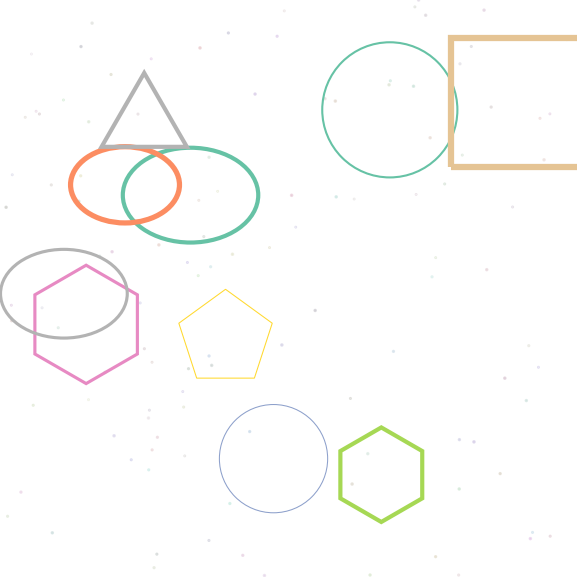[{"shape": "circle", "thickness": 1, "radius": 0.59, "center": [0.675, 0.809]}, {"shape": "oval", "thickness": 2, "radius": 0.59, "center": [0.33, 0.661]}, {"shape": "oval", "thickness": 2.5, "radius": 0.47, "center": [0.216, 0.679]}, {"shape": "circle", "thickness": 0.5, "radius": 0.47, "center": [0.474, 0.205]}, {"shape": "hexagon", "thickness": 1.5, "radius": 0.51, "center": [0.149, 0.437]}, {"shape": "hexagon", "thickness": 2, "radius": 0.41, "center": [0.66, 0.177]}, {"shape": "pentagon", "thickness": 0.5, "radius": 0.43, "center": [0.391, 0.413]}, {"shape": "square", "thickness": 3, "radius": 0.55, "center": [0.892, 0.822]}, {"shape": "triangle", "thickness": 2, "radius": 0.43, "center": [0.25, 0.788]}, {"shape": "oval", "thickness": 1.5, "radius": 0.55, "center": [0.111, 0.491]}]